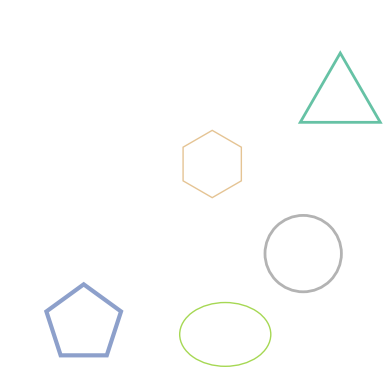[{"shape": "triangle", "thickness": 2, "radius": 0.6, "center": [0.884, 0.742]}, {"shape": "pentagon", "thickness": 3, "radius": 0.51, "center": [0.217, 0.16]}, {"shape": "oval", "thickness": 1, "radius": 0.59, "center": [0.585, 0.131]}, {"shape": "hexagon", "thickness": 1, "radius": 0.44, "center": [0.551, 0.574]}, {"shape": "circle", "thickness": 2, "radius": 0.5, "center": [0.788, 0.341]}]